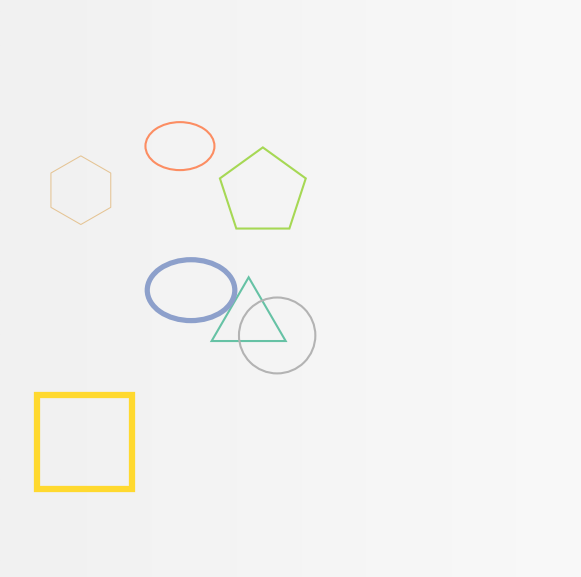[{"shape": "triangle", "thickness": 1, "radius": 0.37, "center": [0.428, 0.445]}, {"shape": "oval", "thickness": 1, "radius": 0.3, "center": [0.31, 0.746]}, {"shape": "oval", "thickness": 2.5, "radius": 0.38, "center": [0.329, 0.497]}, {"shape": "pentagon", "thickness": 1, "radius": 0.39, "center": [0.452, 0.666]}, {"shape": "square", "thickness": 3, "radius": 0.41, "center": [0.145, 0.234]}, {"shape": "hexagon", "thickness": 0.5, "radius": 0.3, "center": [0.139, 0.67]}, {"shape": "circle", "thickness": 1, "radius": 0.33, "center": [0.477, 0.418]}]